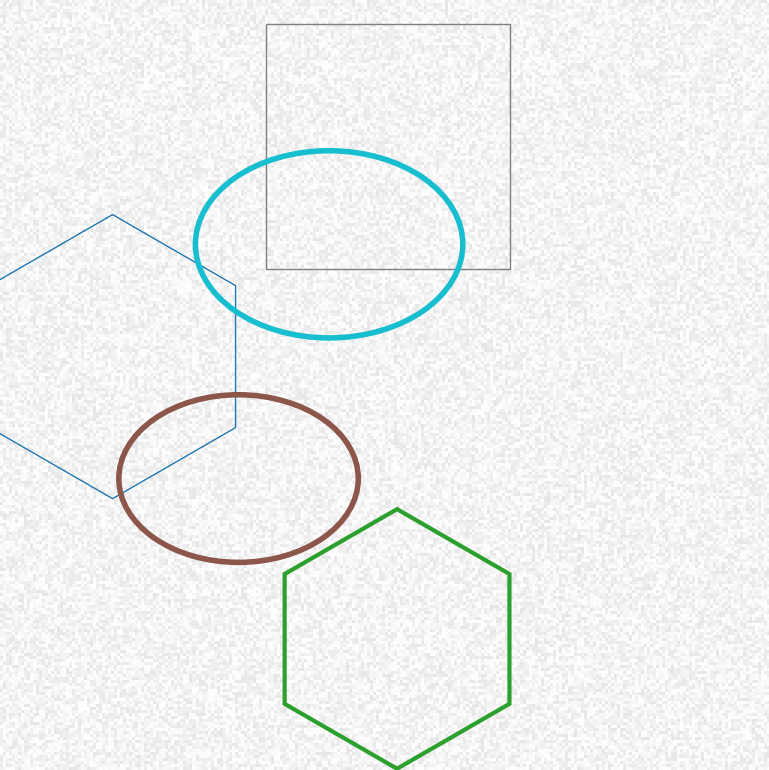[{"shape": "hexagon", "thickness": 0.5, "radius": 0.92, "center": [0.146, 0.537]}, {"shape": "hexagon", "thickness": 1.5, "radius": 0.84, "center": [0.516, 0.17]}, {"shape": "oval", "thickness": 2, "radius": 0.78, "center": [0.31, 0.378]}, {"shape": "square", "thickness": 0.5, "radius": 0.79, "center": [0.504, 0.81]}, {"shape": "oval", "thickness": 2, "radius": 0.87, "center": [0.427, 0.683]}]